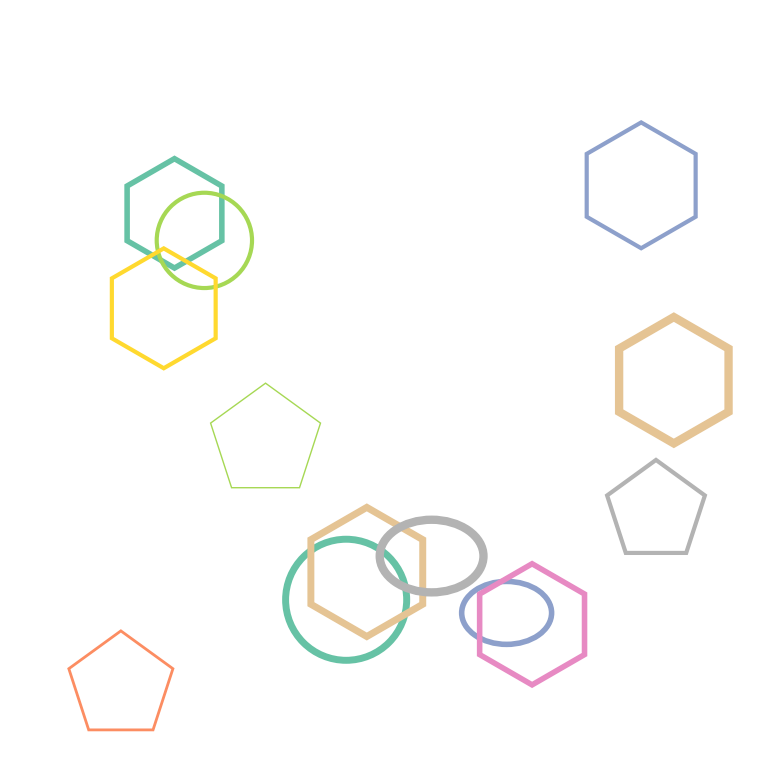[{"shape": "circle", "thickness": 2.5, "radius": 0.39, "center": [0.45, 0.221]}, {"shape": "hexagon", "thickness": 2, "radius": 0.36, "center": [0.227, 0.723]}, {"shape": "pentagon", "thickness": 1, "radius": 0.36, "center": [0.157, 0.11]}, {"shape": "hexagon", "thickness": 1.5, "radius": 0.41, "center": [0.833, 0.759]}, {"shape": "oval", "thickness": 2, "radius": 0.29, "center": [0.658, 0.204]}, {"shape": "hexagon", "thickness": 2, "radius": 0.39, "center": [0.691, 0.189]}, {"shape": "pentagon", "thickness": 0.5, "radius": 0.38, "center": [0.345, 0.427]}, {"shape": "circle", "thickness": 1.5, "radius": 0.31, "center": [0.265, 0.688]}, {"shape": "hexagon", "thickness": 1.5, "radius": 0.39, "center": [0.213, 0.6]}, {"shape": "hexagon", "thickness": 2.5, "radius": 0.42, "center": [0.476, 0.257]}, {"shape": "hexagon", "thickness": 3, "radius": 0.41, "center": [0.875, 0.506]}, {"shape": "pentagon", "thickness": 1.5, "radius": 0.33, "center": [0.852, 0.336]}, {"shape": "oval", "thickness": 3, "radius": 0.34, "center": [0.561, 0.278]}]